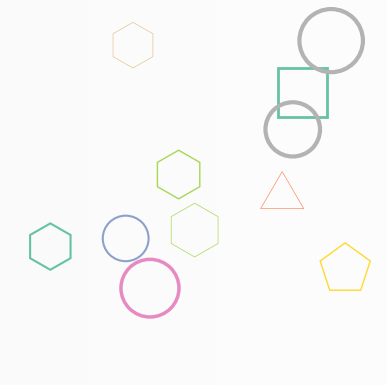[{"shape": "hexagon", "thickness": 1.5, "radius": 0.3, "center": [0.13, 0.36]}, {"shape": "square", "thickness": 2, "radius": 0.32, "center": [0.78, 0.76]}, {"shape": "triangle", "thickness": 0.5, "radius": 0.32, "center": [0.728, 0.49]}, {"shape": "circle", "thickness": 1.5, "radius": 0.3, "center": [0.324, 0.381]}, {"shape": "circle", "thickness": 2.5, "radius": 0.37, "center": [0.387, 0.252]}, {"shape": "hexagon", "thickness": 1, "radius": 0.32, "center": [0.461, 0.547]}, {"shape": "hexagon", "thickness": 0.5, "radius": 0.35, "center": [0.502, 0.402]}, {"shape": "pentagon", "thickness": 1, "radius": 0.34, "center": [0.891, 0.301]}, {"shape": "hexagon", "thickness": 0.5, "radius": 0.3, "center": [0.343, 0.883]}, {"shape": "circle", "thickness": 3, "radius": 0.41, "center": [0.855, 0.894]}, {"shape": "circle", "thickness": 3, "radius": 0.35, "center": [0.755, 0.664]}]